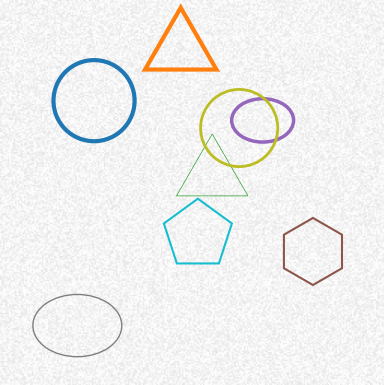[{"shape": "circle", "thickness": 3, "radius": 0.53, "center": [0.244, 0.739]}, {"shape": "triangle", "thickness": 3, "radius": 0.54, "center": [0.469, 0.873]}, {"shape": "triangle", "thickness": 0.5, "radius": 0.54, "center": [0.551, 0.545]}, {"shape": "oval", "thickness": 2.5, "radius": 0.4, "center": [0.682, 0.687]}, {"shape": "hexagon", "thickness": 1.5, "radius": 0.44, "center": [0.813, 0.347]}, {"shape": "oval", "thickness": 1, "radius": 0.58, "center": [0.201, 0.154]}, {"shape": "circle", "thickness": 2, "radius": 0.5, "center": [0.621, 0.667]}, {"shape": "pentagon", "thickness": 1.5, "radius": 0.46, "center": [0.514, 0.391]}]